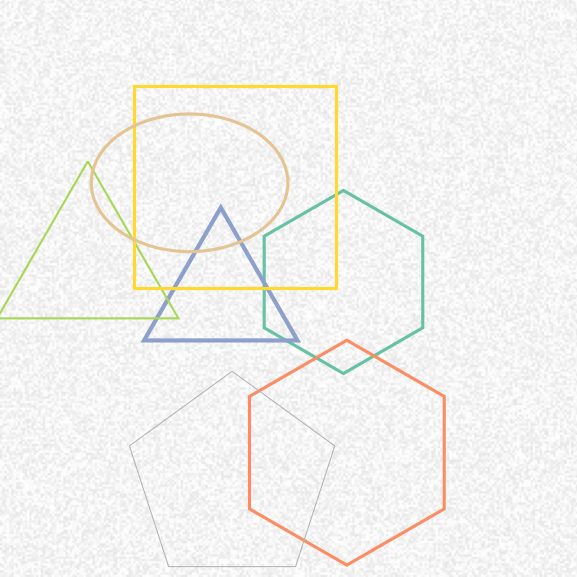[{"shape": "hexagon", "thickness": 1.5, "radius": 0.79, "center": [0.595, 0.511]}, {"shape": "hexagon", "thickness": 1.5, "radius": 0.97, "center": [0.601, 0.215]}, {"shape": "triangle", "thickness": 2, "radius": 0.77, "center": [0.382, 0.486]}, {"shape": "triangle", "thickness": 1, "radius": 0.91, "center": [0.152, 0.539]}, {"shape": "square", "thickness": 1.5, "radius": 0.88, "center": [0.407, 0.676]}, {"shape": "oval", "thickness": 1.5, "radius": 0.85, "center": [0.328, 0.683]}, {"shape": "pentagon", "thickness": 0.5, "radius": 0.93, "center": [0.402, 0.169]}]